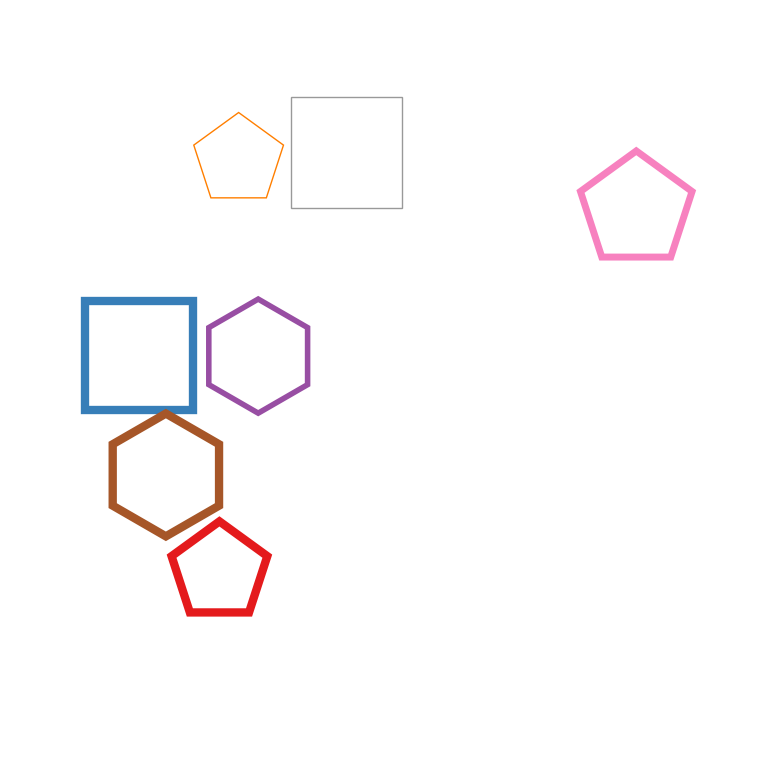[{"shape": "pentagon", "thickness": 3, "radius": 0.33, "center": [0.285, 0.258]}, {"shape": "square", "thickness": 3, "radius": 0.35, "center": [0.181, 0.538]}, {"shape": "hexagon", "thickness": 2, "radius": 0.37, "center": [0.335, 0.538]}, {"shape": "pentagon", "thickness": 0.5, "radius": 0.31, "center": [0.31, 0.793]}, {"shape": "hexagon", "thickness": 3, "radius": 0.4, "center": [0.215, 0.383]}, {"shape": "pentagon", "thickness": 2.5, "radius": 0.38, "center": [0.826, 0.728]}, {"shape": "square", "thickness": 0.5, "radius": 0.36, "center": [0.45, 0.802]}]